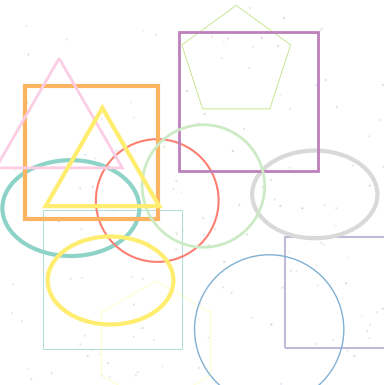[{"shape": "oval", "thickness": 3, "radius": 0.89, "center": [0.184, 0.459]}, {"shape": "square", "thickness": 0.5, "radius": 0.91, "center": [0.293, 0.275]}, {"shape": "hexagon", "thickness": 0.5, "radius": 0.82, "center": [0.405, 0.107]}, {"shape": "square", "thickness": 1.5, "radius": 0.72, "center": [0.884, 0.239]}, {"shape": "circle", "thickness": 1.5, "radius": 0.8, "center": [0.408, 0.479]}, {"shape": "circle", "thickness": 1, "radius": 0.97, "center": [0.699, 0.144]}, {"shape": "square", "thickness": 3, "radius": 0.86, "center": [0.238, 0.605]}, {"shape": "pentagon", "thickness": 0.5, "radius": 0.74, "center": [0.614, 0.837]}, {"shape": "triangle", "thickness": 2, "radius": 0.95, "center": [0.154, 0.659]}, {"shape": "oval", "thickness": 3, "radius": 0.81, "center": [0.818, 0.495]}, {"shape": "square", "thickness": 2, "radius": 0.9, "center": [0.645, 0.737]}, {"shape": "circle", "thickness": 2, "radius": 0.8, "center": [0.528, 0.517]}, {"shape": "oval", "thickness": 3, "radius": 0.82, "center": [0.287, 0.271]}, {"shape": "triangle", "thickness": 3, "radius": 0.85, "center": [0.266, 0.55]}]